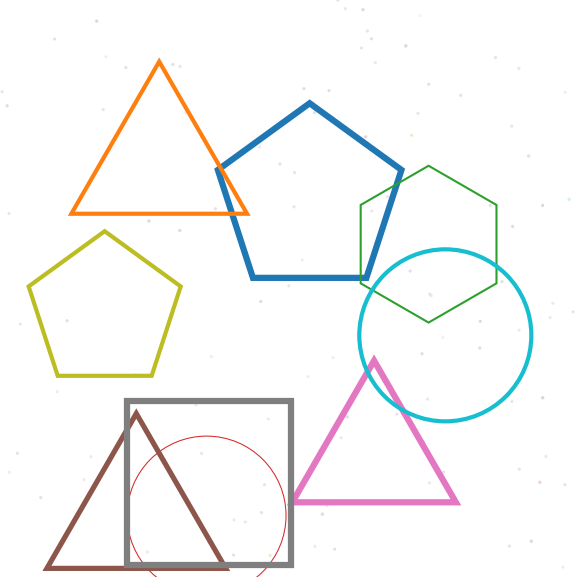[{"shape": "pentagon", "thickness": 3, "radius": 0.84, "center": [0.536, 0.653]}, {"shape": "triangle", "thickness": 2, "radius": 0.88, "center": [0.276, 0.717]}, {"shape": "hexagon", "thickness": 1, "radius": 0.68, "center": [0.742, 0.576]}, {"shape": "circle", "thickness": 0.5, "radius": 0.69, "center": [0.358, 0.106]}, {"shape": "triangle", "thickness": 2.5, "radius": 0.89, "center": [0.236, 0.104]}, {"shape": "triangle", "thickness": 3, "radius": 0.82, "center": [0.648, 0.211]}, {"shape": "square", "thickness": 3, "radius": 0.71, "center": [0.362, 0.163]}, {"shape": "pentagon", "thickness": 2, "radius": 0.69, "center": [0.181, 0.46]}, {"shape": "circle", "thickness": 2, "radius": 0.74, "center": [0.771, 0.418]}]